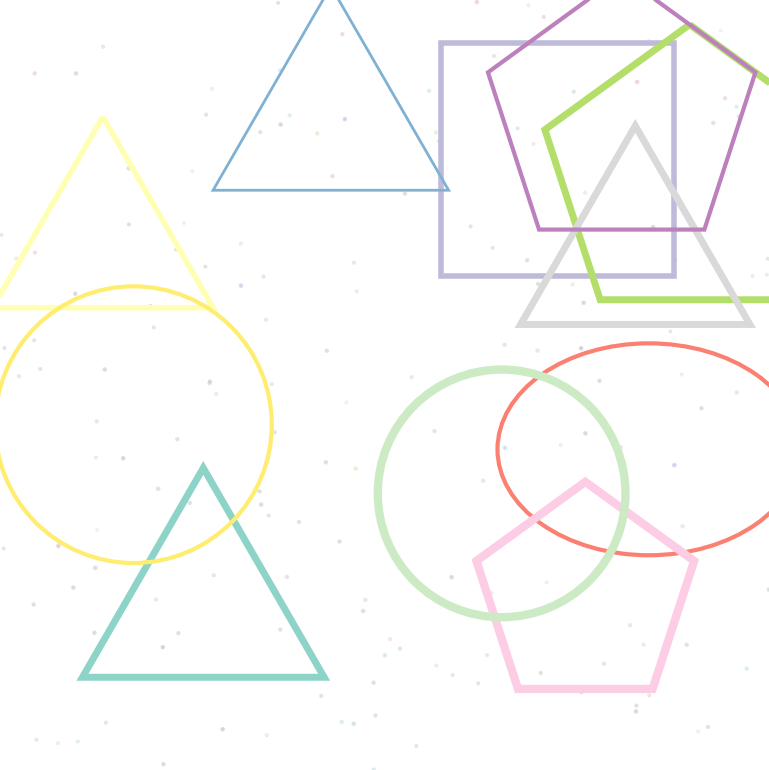[{"shape": "triangle", "thickness": 2.5, "radius": 0.91, "center": [0.264, 0.211]}, {"shape": "triangle", "thickness": 2, "radius": 0.83, "center": [0.134, 0.683]}, {"shape": "square", "thickness": 2, "radius": 0.75, "center": [0.724, 0.793]}, {"shape": "oval", "thickness": 1.5, "radius": 0.98, "center": [0.843, 0.416]}, {"shape": "triangle", "thickness": 1, "radius": 0.88, "center": [0.43, 0.841]}, {"shape": "pentagon", "thickness": 2.5, "radius": 0.99, "center": [0.896, 0.771]}, {"shape": "pentagon", "thickness": 3, "radius": 0.74, "center": [0.76, 0.226]}, {"shape": "triangle", "thickness": 2.5, "radius": 0.86, "center": [0.825, 0.665]}, {"shape": "pentagon", "thickness": 1.5, "radius": 0.91, "center": [0.807, 0.85]}, {"shape": "circle", "thickness": 3, "radius": 0.8, "center": [0.651, 0.359]}, {"shape": "circle", "thickness": 1.5, "radius": 0.9, "center": [0.173, 0.448]}]